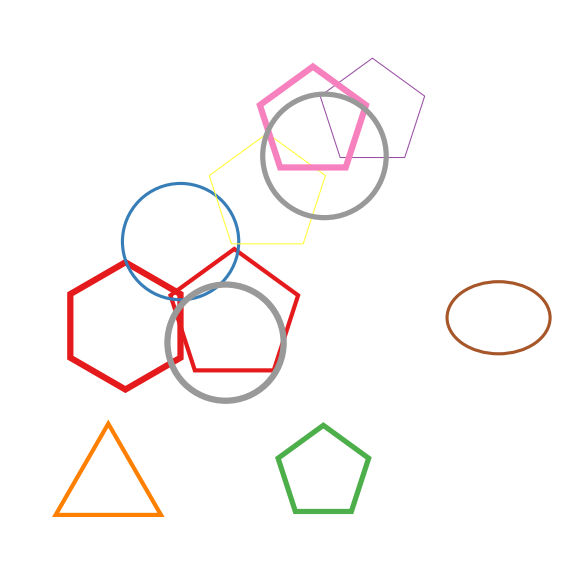[{"shape": "hexagon", "thickness": 3, "radius": 0.55, "center": [0.217, 0.435]}, {"shape": "pentagon", "thickness": 2, "radius": 0.58, "center": [0.406, 0.452]}, {"shape": "circle", "thickness": 1.5, "radius": 0.5, "center": [0.313, 0.581]}, {"shape": "pentagon", "thickness": 2.5, "radius": 0.41, "center": [0.56, 0.18]}, {"shape": "pentagon", "thickness": 0.5, "radius": 0.48, "center": [0.645, 0.803]}, {"shape": "triangle", "thickness": 2, "radius": 0.53, "center": [0.188, 0.16]}, {"shape": "pentagon", "thickness": 0.5, "radius": 0.53, "center": [0.463, 0.662]}, {"shape": "oval", "thickness": 1.5, "radius": 0.45, "center": [0.863, 0.449]}, {"shape": "pentagon", "thickness": 3, "radius": 0.48, "center": [0.542, 0.787]}, {"shape": "circle", "thickness": 2.5, "radius": 0.53, "center": [0.562, 0.729]}, {"shape": "circle", "thickness": 3, "radius": 0.5, "center": [0.391, 0.406]}]